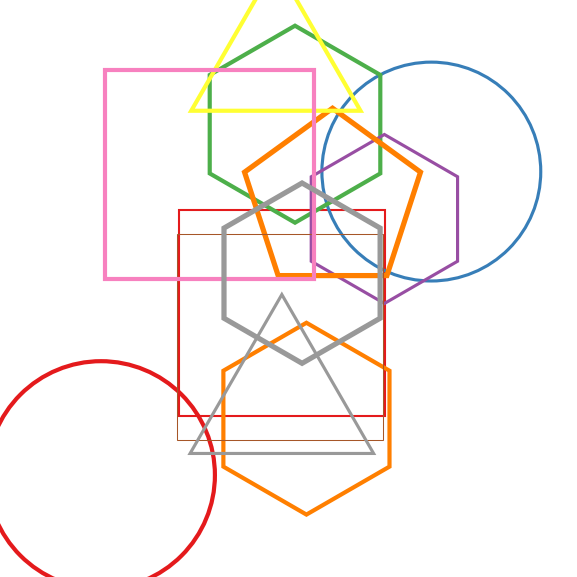[{"shape": "circle", "thickness": 2, "radius": 0.99, "center": [0.175, 0.176]}, {"shape": "square", "thickness": 1, "radius": 0.89, "center": [0.488, 0.457]}, {"shape": "circle", "thickness": 1.5, "radius": 0.95, "center": [0.747, 0.702]}, {"shape": "hexagon", "thickness": 2, "radius": 0.85, "center": [0.511, 0.784]}, {"shape": "hexagon", "thickness": 1.5, "radius": 0.73, "center": [0.666, 0.62]}, {"shape": "hexagon", "thickness": 2, "radius": 0.83, "center": [0.531, 0.274]}, {"shape": "pentagon", "thickness": 2.5, "radius": 0.8, "center": [0.576, 0.652]}, {"shape": "triangle", "thickness": 2, "radius": 0.85, "center": [0.478, 0.892]}, {"shape": "square", "thickness": 0.5, "radius": 0.89, "center": [0.486, 0.415]}, {"shape": "square", "thickness": 2, "radius": 0.9, "center": [0.363, 0.697]}, {"shape": "hexagon", "thickness": 2.5, "radius": 0.78, "center": [0.523, 0.526]}, {"shape": "triangle", "thickness": 1.5, "radius": 0.92, "center": [0.488, 0.306]}]